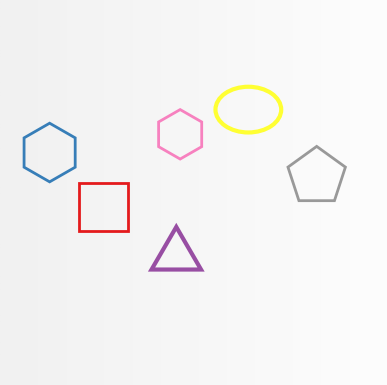[{"shape": "square", "thickness": 2, "radius": 0.31, "center": [0.267, 0.462]}, {"shape": "hexagon", "thickness": 2, "radius": 0.38, "center": [0.128, 0.604]}, {"shape": "triangle", "thickness": 3, "radius": 0.37, "center": [0.455, 0.337]}, {"shape": "oval", "thickness": 3, "radius": 0.42, "center": [0.641, 0.715]}, {"shape": "hexagon", "thickness": 2, "radius": 0.32, "center": [0.465, 0.651]}, {"shape": "pentagon", "thickness": 2, "radius": 0.39, "center": [0.817, 0.542]}]